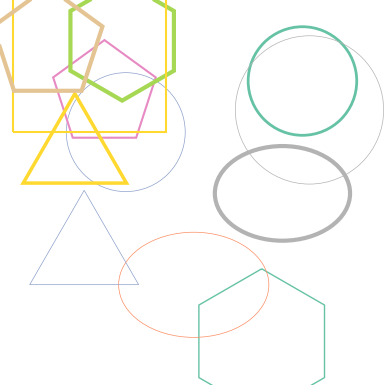[{"shape": "hexagon", "thickness": 1, "radius": 0.94, "center": [0.68, 0.113]}, {"shape": "circle", "thickness": 2, "radius": 0.71, "center": [0.786, 0.79]}, {"shape": "oval", "thickness": 0.5, "radius": 0.98, "center": [0.503, 0.26]}, {"shape": "triangle", "thickness": 0.5, "radius": 0.82, "center": [0.219, 0.342]}, {"shape": "circle", "thickness": 0.5, "radius": 0.77, "center": [0.327, 0.657]}, {"shape": "pentagon", "thickness": 1.5, "radius": 0.7, "center": [0.271, 0.756]}, {"shape": "hexagon", "thickness": 3, "radius": 0.78, "center": [0.317, 0.894]}, {"shape": "square", "thickness": 1.5, "radius": 0.99, "center": [0.233, 0.854]}, {"shape": "triangle", "thickness": 2.5, "radius": 0.77, "center": [0.194, 0.602]}, {"shape": "pentagon", "thickness": 3, "radius": 0.75, "center": [0.124, 0.885]}, {"shape": "circle", "thickness": 0.5, "radius": 0.96, "center": [0.804, 0.714]}, {"shape": "oval", "thickness": 3, "radius": 0.88, "center": [0.734, 0.498]}]